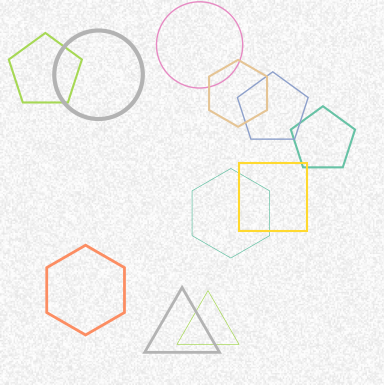[{"shape": "pentagon", "thickness": 1.5, "radius": 0.44, "center": [0.839, 0.636]}, {"shape": "hexagon", "thickness": 0.5, "radius": 0.58, "center": [0.6, 0.446]}, {"shape": "hexagon", "thickness": 2, "radius": 0.58, "center": [0.222, 0.247]}, {"shape": "pentagon", "thickness": 1, "radius": 0.48, "center": [0.708, 0.717]}, {"shape": "circle", "thickness": 1, "radius": 0.56, "center": [0.518, 0.883]}, {"shape": "triangle", "thickness": 0.5, "radius": 0.47, "center": [0.54, 0.152]}, {"shape": "pentagon", "thickness": 1.5, "radius": 0.5, "center": [0.118, 0.815]}, {"shape": "square", "thickness": 1.5, "radius": 0.44, "center": [0.709, 0.488]}, {"shape": "hexagon", "thickness": 1.5, "radius": 0.43, "center": [0.618, 0.758]}, {"shape": "circle", "thickness": 3, "radius": 0.57, "center": [0.256, 0.806]}, {"shape": "triangle", "thickness": 2, "radius": 0.56, "center": [0.473, 0.141]}]